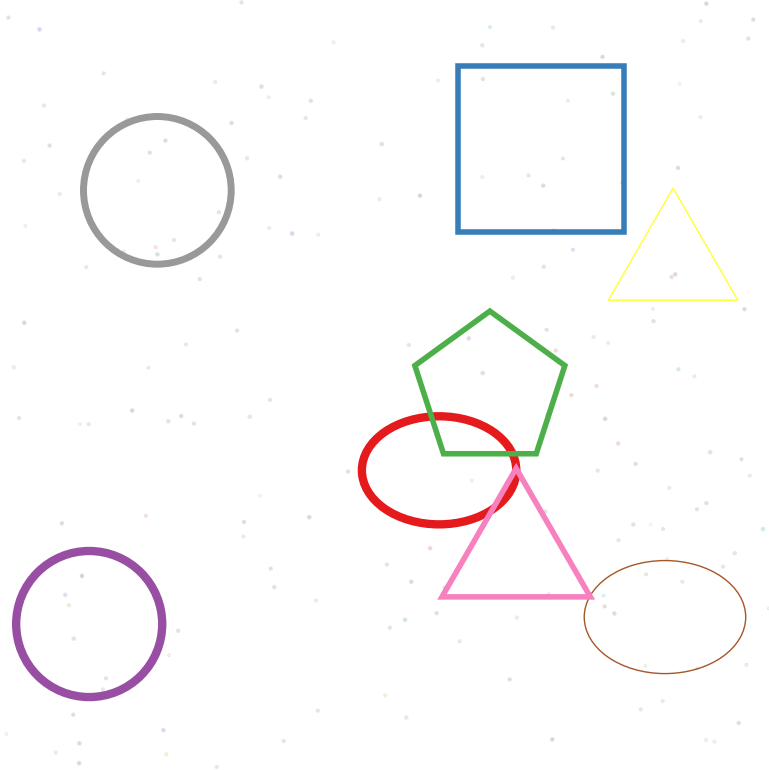[{"shape": "oval", "thickness": 3, "radius": 0.5, "center": [0.57, 0.389]}, {"shape": "square", "thickness": 2, "radius": 0.54, "center": [0.703, 0.807]}, {"shape": "pentagon", "thickness": 2, "radius": 0.51, "center": [0.636, 0.494]}, {"shape": "circle", "thickness": 3, "radius": 0.47, "center": [0.116, 0.19]}, {"shape": "triangle", "thickness": 0.5, "radius": 0.49, "center": [0.874, 0.659]}, {"shape": "oval", "thickness": 0.5, "radius": 0.52, "center": [0.864, 0.199]}, {"shape": "triangle", "thickness": 2, "radius": 0.56, "center": [0.67, 0.28]}, {"shape": "circle", "thickness": 2.5, "radius": 0.48, "center": [0.204, 0.753]}]